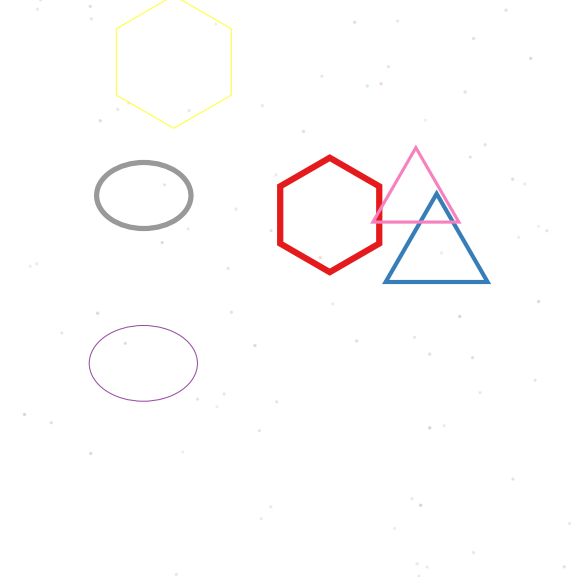[{"shape": "hexagon", "thickness": 3, "radius": 0.5, "center": [0.571, 0.627]}, {"shape": "triangle", "thickness": 2, "radius": 0.51, "center": [0.756, 0.562]}, {"shape": "oval", "thickness": 0.5, "radius": 0.47, "center": [0.248, 0.37]}, {"shape": "hexagon", "thickness": 0.5, "radius": 0.57, "center": [0.301, 0.892]}, {"shape": "triangle", "thickness": 1.5, "radius": 0.43, "center": [0.72, 0.658]}, {"shape": "oval", "thickness": 2.5, "radius": 0.41, "center": [0.249, 0.661]}]